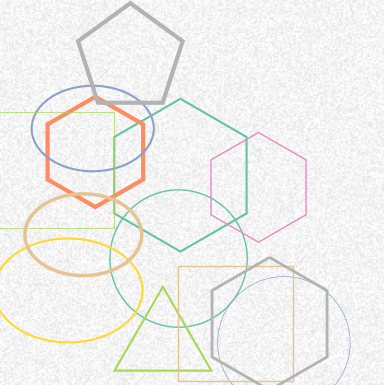[{"shape": "circle", "thickness": 1, "radius": 0.89, "center": [0.464, 0.328]}, {"shape": "hexagon", "thickness": 1.5, "radius": 0.99, "center": [0.469, 0.545]}, {"shape": "hexagon", "thickness": 3, "radius": 0.72, "center": [0.248, 0.606]}, {"shape": "oval", "thickness": 1.5, "radius": 0.79, "center": [0.241, 0.666]}, {"shape": "circle", "thickness": 0.5, "radius": 0.86, "center": [0.737, 0.109]}, {"shape": "hexagon", "thickness": 1, "radius": 0.71, "center": [0.671, 0.513]}, {"shape": "square", "thickness": 0.5, "radius": 0.76, "center": [0.146, 0.559]}, {"shape": "triangle", "thickness": 1.5, "radius": 0.73, "center": [0.423, 0.11]}, {"shape": "oval", "thickness": 1.5, "radius": 0.96, "center": [0.177, 0.246]}, {"shape": "oval", "thickness": 2.5, "radius": 0.76, "center": [0.216, 0.39]}, {"shape": "square", "thickness": 1, "radius": 0.75, "center": [0.613, 0.16]}, {"shape": "pentagon", "thickness": 3, "radius": 0.71, "center": [0.339, 0.849]}, {"shape": "hexagon", "thickness": 2, "radius": 0.86, "center": [0.7, 0.159]}]